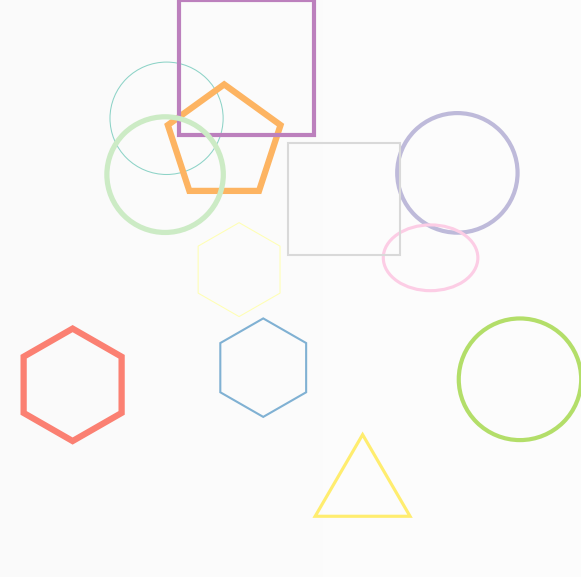[{"shape": "circle", "thickness": 0.5, "radius": 0.49, "center": [0.287, 0.794]}, {"shape": "hexagon", "thickness": 0.5, "radius": 0.41, "center": [0.411, 0.532]}, {"shape": "circle", "thickness": 2, "radius": 0.52, "center": [0.787, 0.7]}, {"shape": "hexagon", "thickness": 3, "radius": 0.49, "center": [0.125, 0.333]}, {"shape": "hexagon", "thickness": 1, "radius": 0.43, "center": [0.453, 0.363]}, {"shape": "pentagon", "thickness": 3, "radius": 0.51, "center": [0.386, 0.751]}, {"shape": "circle", "thickness": 2, "radius": 0.53, "center": [0.895, 0.342]}, {"shape": "oval", "thickness": 1.5, "radius": 0.41, "center": [0.741, 0.553]}, {"shape": "square", "thickness": 1, "radius": 0.48, "center": [0.592, 0.655]}, {"shape": "square", "thickness": 2, "radius": 0.58, "center": [0.424, 0.883]}, {"shape": "circle", "thickness": 2.5, "radius": 0.5, "center": [0.284, 0.697]}, {"shape": "triangle", "thickness": 1.5, "radius": 0.47, "center": [0.624, 0.152]}]